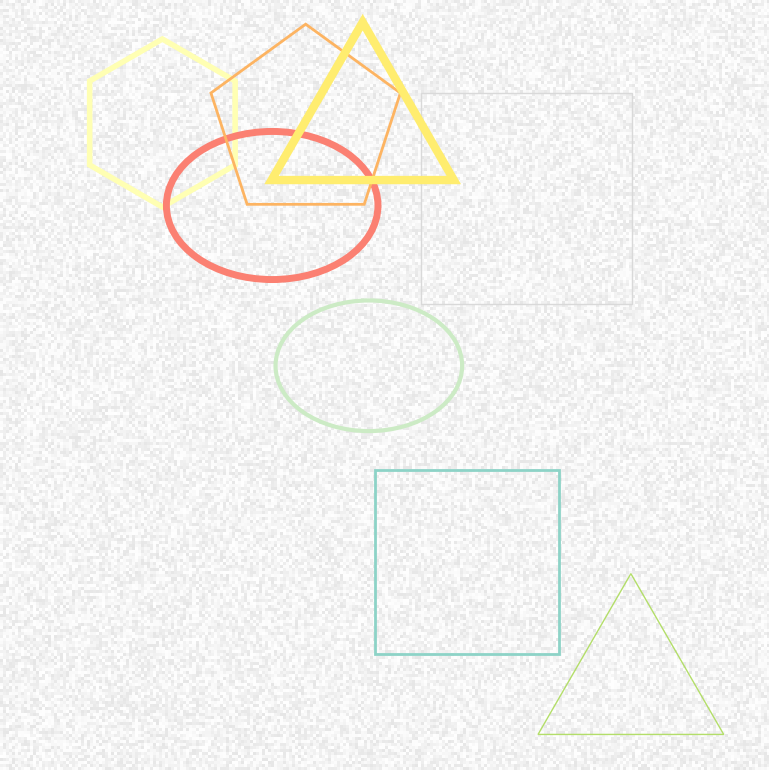[{"shape": "square", "thickness": 1, "radius": 0.6, "center": [0.606, 0.27]}, {"shape": "hexagon", "thickness": 2, "radius": 0.55, "center": [0.211, 0.84]}, {"shape": "oval", "thickness": 2.5, "radius": 0.69, "center": [0.353, 0.733]}, {"shape": "pentagon", "thickness": 1, "radius": 0.65, "center": [0.397, 0.839]}, {"shape": "triangle", "thickness": 0.5, "radius": 0.7, "center": [0.819, 0.116]}, {"shape": "square", "thickness": 0.5, "radius": 0.68, "center": [0.684, 0.742]}, {"shape": "oval", "thickness": 1.5, "radius": 0.61, "center": [0.479, 0.525]}, {"shape": "triangle", "thickness": 3, "radius": 0.68, "center": [0.471, 0.835]}]